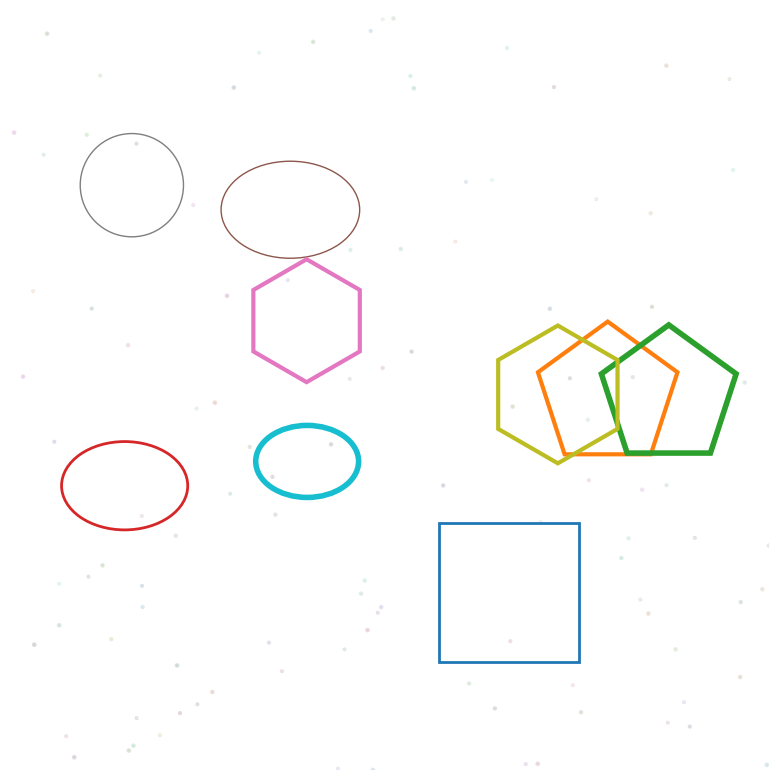[{"shape": "square", "thickness": 1, "radius": 0.45, "center": [0.661, 0.23]}, {"shape": "pentagon", "thickness": 1.5, "radius": 0.48, "center": [0.789, 0.487]}, {"shape": "pentagon", "thickness": 2, "radius": 0.46, "center": [0.869, 0.486]}, {"shape": "oval", "thickness": 1, "radius": 0.41, "center": [0.162, 0.369]}, {"shape": "oval", "thickness": 0.5, "radius": 0.45, "center": [0.377, 0.728]}, {"shape": "hexagon", "thickness": 1.5, "radius": 0.4, "center": [0.398, 0.583]}, {"shape": "circle", "thickness": 0.5, "radius": 0.34, "center": [0.171, 0.759]}, {"shape": "hexagon", "thickness": 1.5, "radius": 0.45, "center": [0.724, 0.488]}, {"shape": "oval", "thickness": 2, "radius": 0.33, "center": [0.399, 0.401]}]